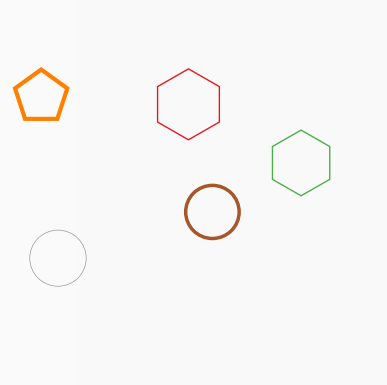[{"shape": "hexagon", "thickness": 1, "radius": 0.46, "center": [0.486, 0.729]}, {"shape": "hexagon", "thickness": 1, "radius": 0.43, "center": [0.777, 0.577]}, {"shape": "pentagon", "thickness": 3, "radius": 0.35, "center": [0.106, 0.749]}, {"shape": "circle", "thickness": 2.5, "radius": 0.34, "center": [0.548, 0.45]}, {"shape": "circle", "thickness": 0.5, "radius": 0.36, "center": [0.15, 0.329]}]